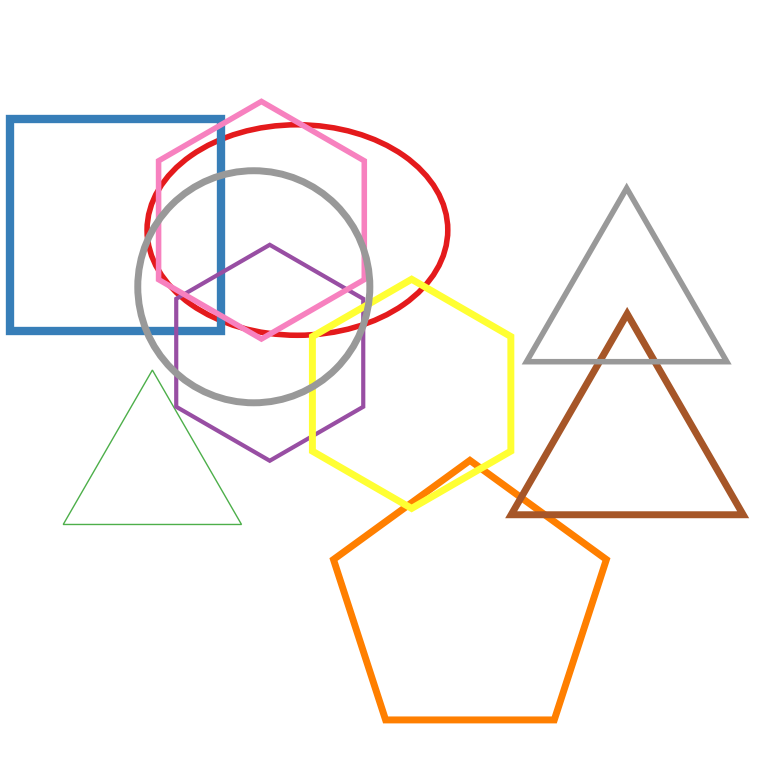[{"shape": "oval", "thickness": 2, "radius": 0.98, "center": [0.386, 0.701]}, {"shape": "square", "thickness": 3, "radius": 0.69, "center": [0.15, 0.708]}, {"shape": "triangle", "thickness": 0.5, "radius": 0.67, "center": [0.198, 0.386]}, {"shape": "hexagon", "thickness": 1.5, "radius": 0.7, "center": [0.35, 0.542]}, {"shape": "pentagon", "thickness": 2.5, "radius": 0.93, "center": [0.61, 0.216]}, {"shape": "hexagon", "thickness": 2.5, "radius": 0.74, "center": [0.535, 0.489]}, {"shape": "triangle", "thickness": 2.5, "radius": 0.87, "center": [0.815, 0.418]}, {"shape": "hexagon", "thickness": 2, "radius": 0.77, "center": [0.34, 0.714]}, {"shape": "circle", "thickness": 2.5, "radius": 0.75, "center": [0.33, 0.628]}, {"shape": "triangle", "thickness": 2, "radius": 0.75, "center": [0.814, 0.605]}]